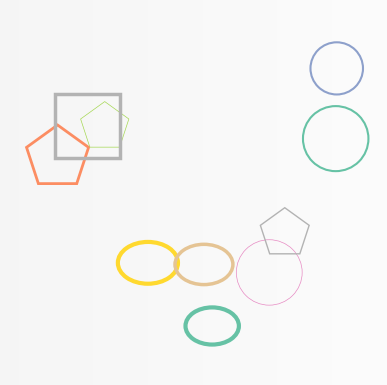[{"shape": "circle", "thickness": 1.5, "radius": 0.42, "center": [0.866, 0.64]}, {"shape": "oval", "thickness": 3, "radius": 0.34, "center": [0.548, 0.153]}, {"shape": "pentagon", "thickness": 2, "radius": 0.42, "center": [0.149, 0.591]}, {"shape": "circle", "thickness": 1.5, "radius": 0.34, "center": [0.869, 0.822]}, {"shape": "circle", "thickness": 0.5, "radius": 0.42, "center": [0.695, 0.292]}, {"shape": "pentagon", "thickness": 0.5, "radius": 0.33, "center": [0.27, 0.671]}, {"shape": "oval", "thickness": 3, "radius": 0.39, "center": [0.382, 0.317]}, {"shape": "oval", "thickness": 2.5, "radius": 0.37, "center": [0.526, 0.313]}, {"shape": "pentagon", "thickness": 1, "radius": 0.33, "center": [0.735, 0.394]}, {"shape": "square", "thickness": 2.5, "radius": 0.42, "center": [0.225, 0.673]}]